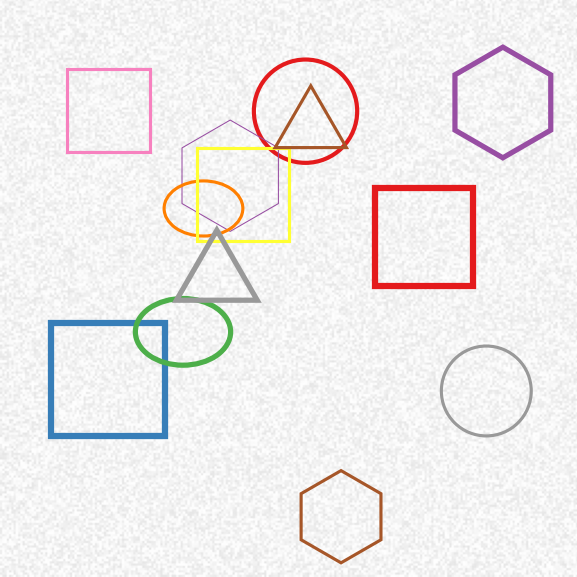[{"shape": "circle", "thickness": 2, "radius": 0.45, "center": [0.529, 0.807]}, {"shape": "square", "thickness": 3, "radius": 0.42, "center": [0.734, 0.589]}, {"shape": "square", "thickness": 3, "radius": 0.49, "center": [0.187, 0.342]}, {"shape": "oval", "thickness": 2.5, "radius": 0.41, "center": [0.317, 0.424]}, {"shape": "hexagon", "thickness": 0.5, "radius": 0.48, "center": [0.399, 0.695]}, {"shape": "hexagon", "thickness": 2.5, "radius": 0.48, "center": [0.871, 0.822]}, {"shape": "oval", "thickness": 1.5, "radius": 0.34, "center": [0.352, 0.638]}, {"shape": "square", "thickness": 1.5, "radius": 0.4, "center": [0.421, 0.662]}, {"shape": "triangle", "thickness": 1.5, "radius": 0.36, "center": [0.538, 0.779]}, {"shape": "hexagon", "thickness": 1.5, "radius": 0.4, "center": [0.591, 0.104]}, {"shape": "square", "thickness": 1.5, "radius": 0.36, "center": [0.188, 0.808]}, {"shape": "circle", "thickness": 1.5, "radius": 0.39, "center": [0.842, 0.322]}, {"shape": "triangle", "thickness": 2.5, "radius": 0.4, "center": [0.375, 0.52]}]